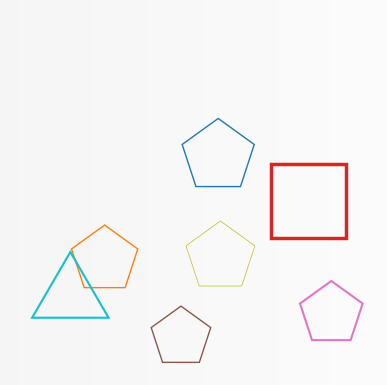[{"shape": "pentagon", "thickness": 1, "radius": 0.49, "center": [0.563, 0.595]}, {"shape": "pentagon", "thickness": 1, "radius": 0.45, "center": [0.27, 0.326]}, {"shape": "square", "thickness": 2.5, "radius": 0.48, "center": [0.797, 0.479]}, {"shape": "pentagon", "thickness": 1, "radius": 0.4, "center": [0.467, 0.124]}, {"shape": "pentagon", "thickness": 1.5, "radius": 0.42, "center": [0.855, 0.185]}, {"shape": "pentagon", "thickness": 0.5, "radius": 0.47, "center": [0.569, 0.333]}, {"shape": "triangle", "thickness": 1.5, "radius": 0.57, "center": [0.182, 0.232]}]